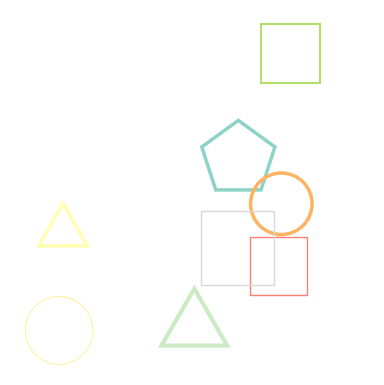[{"shape": "pentagon", "thickness": 2.5, "radius": 0.5, "center": [0.619, 0.587]}, {"shape": "triangle", "thickness": 2.5, "radius": 0.37, "center": [0.164, 0.398]}, {"shape": "square", "thickness": 1, "radius": 0.38, "center": [0.724, 0.309]}, {"shape": "circle", "thickness": 2.5, "radius": 0.4, "center": [0.731, 0.471]}, {"shape": "square", "thickness": 1.5, "radius": 0.38, "center": [0.754, 0.86]}, {"shape": "square", "thickness": 1, "radius": 0.48, "center": [0.617, 0.355]}, {"shape": "triangle", "thickness": 3, "radius": 0.49, "center": [0.505, 0.152]}, {"shape": "circle", "thickness": 0.5, "radius": 0.44, "center": [0.154, 0.142]}]